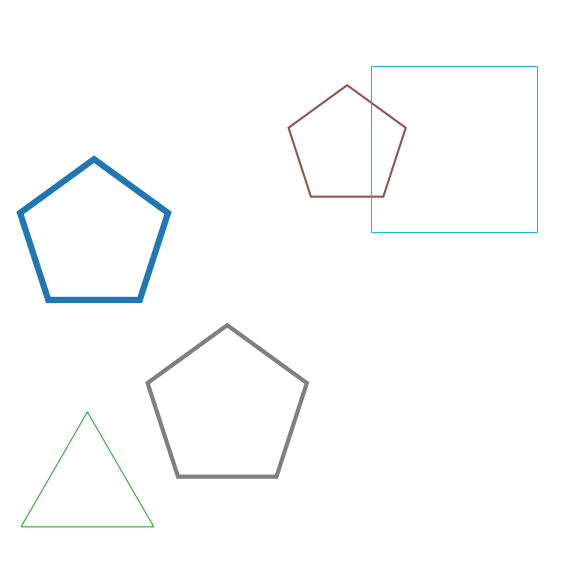[{"shape": "pentagon", "thickness": 3, "radius": 0.67, "center": [0.163, 0.589]}, {"shape": "triangle", "thickness": 0.5, "radius": 0.66, "center": [0.151, 0.153]}, {"shape": "pentagon", "thickness": 1, "radius": 0.53, "center": [0.601, 0.745]}, {"shape": "pentagon", "thickness": 2, "radius": 0.73, "center": [0.393, 0.291]}, {"shape": "square", "thickness": 0.5, "radius": 0.72, "center": [0.786, 0.741]}]